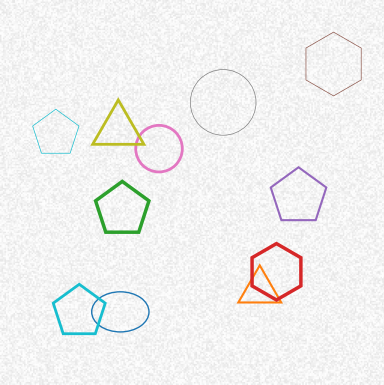[{"shape": "oval", "thickness": 1, "radius": 0.37, "center": [0.313, 0.19]}, {"shape": "triangle", "thickness": 1.5, "radius": 0.32, "center": [0.675, 0.247]}, {"shape": "pentagon", "thickness": 2.5, "radius": 0.36, "center": [0.318, 0.456]}, {"shape": "hexagon", "thickness": 2.5, "radius": 0.37, "center": [0.718, 0.294]}, {"shape": "pentagon", "thickness": 1.5, "radius": 0.38, "center": [0.775, 0.49]}, {"shape": "hexagon", "thickness": 0.5, "radius": 0.41, "center": [0.866, 0.834]}, {"shape": "circle", "thickness": 2, "radius": 0.3, "center": [0.413, 0.614]}, {"shape": "circle", "thickness": 0.5, "radius": 0.43, "center": [0.58, 0.734]}, {"shape": "triangle", "thickness": 2, "radius": 0.38, "center": [0.307, 0.664]}, {"shape": "pentagon", "thickness": 2, "radius": 0.35, "center": [0.206, 0.191]}, {"shape": "pentagon", "thickness": 0.5, "radius": 0.32, "center": [0.145, 0.653]}]